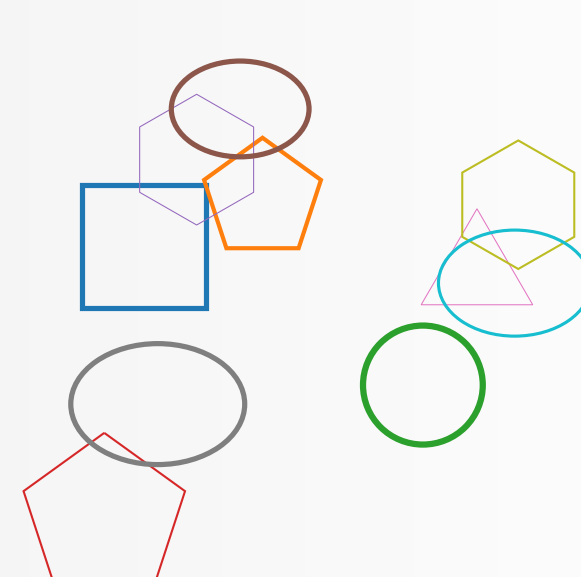[{"shape": "square", "thickness": 2.5, "radius": 0.53, "center": [0.248, 0.572]}, {"shape": "pentagon", "thickness": 2, "radius": 0.53, "center": [0.452, 0.655]}, {"shape": "circle", "thickness": 3, "radius": 0.52, "center": [0.728, 0.332]}, {"shape": "pentagon", "thickness": 1, "radius": 0.73, "center": [0.179, 0.104]}, {"shape": "hexagon", "thickness": 0.5, "radius": 0.57, "center": [0.338, 0.723]}, {"shape": "oval", "thickness": 2.5, "radius": 0.59, "center": [0.413, 0.81]}, {"shape": "triangle", "thickness": 0.5, "radius": 0.55, "center": [0.821, 0.527]}, {"shape": "oval", "thickness": 2.5, "radius": 0.75, "center": [0.271, 0.299]}, {"shape": "hexagon", "thickness": 1, "radius": 0.56, "center": [0.892, 0.645]}, {"shape": "oval", "thickness": 1.5, "radius": 0.66, "center": [0.886, 0.509]}]